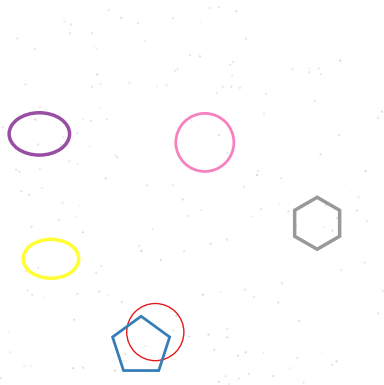[{"shape": "circle", "thickness": 1, "radius": 0.37, "center": [0.403, 0.137]}, {"shape": "pentagon", "thickness": 2, "radius": 0.39, "center": [0.367, 0.101]}, {"shape": "oval", "thickness": 2.5, "radius": 0.39, "center": [0.102, 0.652]}, {"shape": "oval", "thickness": 2.5, "radius": 0.36, "center": [0.132, 0.328]}, {"shape": "circle", "thickness": 2, "radius": 0.38, "center": [0.532, 0.63]}, {"shape": "hexagon", "thickness": 2.5, "radius": 0.34, "center": [0.824, 0.42]}]